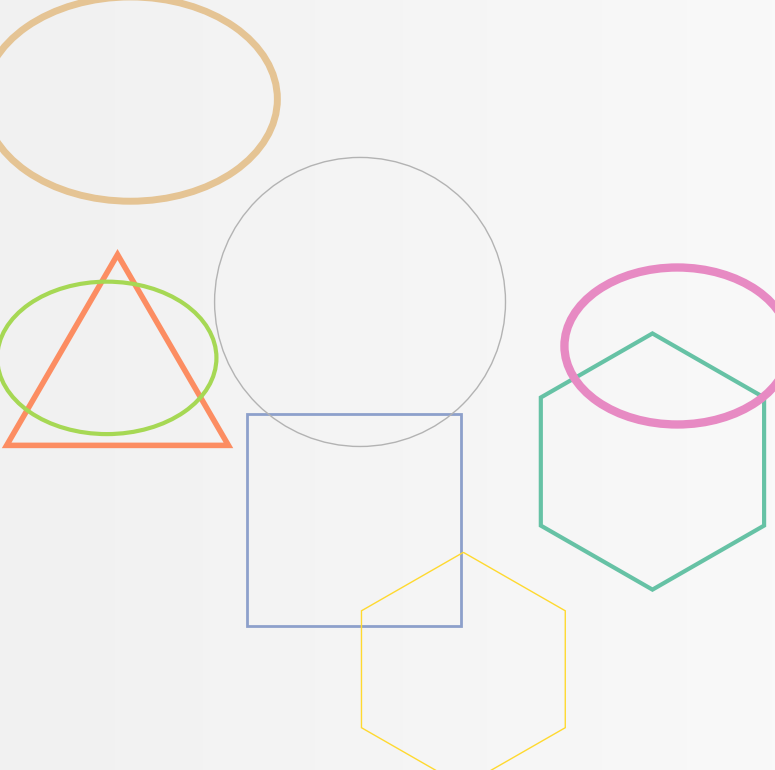[{"shape": "hexagon", "thickness": 1.5, "radius": 0.83, "center": [0.842, 0.401]}, {"shape": "triangle", "thickness": 2, "radius": 0.83, "center": [0.152, 0.504]}, {"shape": "square", "thickness": 1, "radius": 0.69, "center": [0.457, 0.325]}, {"shape": "oval", "thickness": 3, "radius": 0.73, "center": [0.874, 0.551]}, {"shape": "oval", "thickness": 1.5, "radius": 0.71, "center": [0.138, 0.535]}, {"shape": "hexagon", "thickness": 0.5, "radius": 0.76, "center": [0.598, 0.131]}, {"shape": "oval", "thickness": 2.5, "radius": 0.95, "center": [0.168, 0.871]}, {"shape": "circle", "thickness": 0.5, "radius": 0.94, "center": [0.465, 0.608]}]